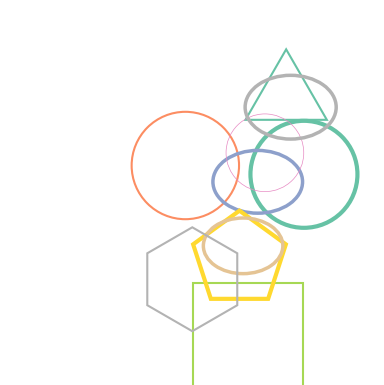[{"shape": "circle", "thickness": 3, "radius": 0.69, "center": [0.789, 0.547]}, {"shape": "triangle", "thickness": 1.5, "radius": 0.61, "center": [0.743, 0.75]}, {"shape": "circle", "thickness": 1.5, "radius": 0.7, "center": [0.481, 0.57]}, {"shape": "oval", "thickness": 2.5, "radius": 0.58, "center": [0.669, 0.528]}, {"shape": "circle", "thickness": 0.5, "radius": 0.5, "center": [0.688, 0.603]}, {"shape": "square", "thickness": 1.5, "radius": 0.71, "center": [0.644, 0.122]}, {"shape": "pentagon", "thickness": 3, "radius": 0.63, "center": [0.622, 0.326]}, {"shape": "oval", "thickness": 2.5, "radius": 0.52, "center": [0.631, 0.361]}, {"shape": "hexagon", "thickness": 1.5, "radius": 0.67, "center": [0.499, 0.275]}, {"shape": "oval", "thickness": 2.5, "radius": 0.59, "center": [0.755, 0.722]}]